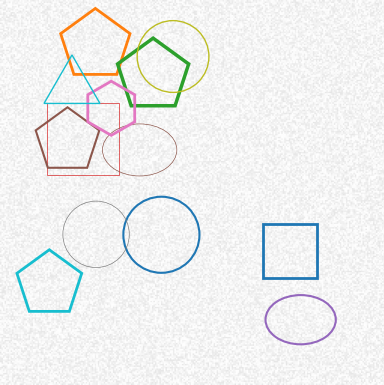[{"shape": "square", "thickness": 2, "radius": 0.35, "center": [0.754, 0.348]}, {"shape": "circle", "thickness": 1.5, "radius": 0.49, "center": [0.419, 0.39]}, {"shape": "pentagon", "thickness": 2, "radius": 0.47, "center": [0.248, 0.883]}, {"shape": "pentagon", "thickness": 2.5, "radius": 0.49, "center": [0.398, 0.804]}, {"shape": "square", "thickness": 0.5, "radius": 0.47, "center": [0.216, 0.639]}, {"shape": "oval", "thickness": 1.5, "radius": 0.46, "center": [0.781, 0.17]}, {"shape": "oval", "thickness": 0.5, "radius": 0.48, "center": [0.363, 0.611]}, {"shape": "pentagon", "thickness": 1.5, "radius": 0.43, "center": [0.175, 0.634]}, {"shape": "hexagon", "thickness": 2, "radius": 0.35, "center": [0.289, 0.719]}, {"shape": "circle", "thickness": 0.5, "radius": 0.43, "center": [0.25, 0.391]}, {"shape": "circle", "thickness": 1, "radius": 0.47, "center": [0.449, 0.853]}, {"shape": "pentagon", "thickness": 2, "radius": 0.44, "center": [0.128, 0.263]}, {"shape": "triangle", "thickness": 1, "radius": 0.42, "center": [0.187, 0.773]}]